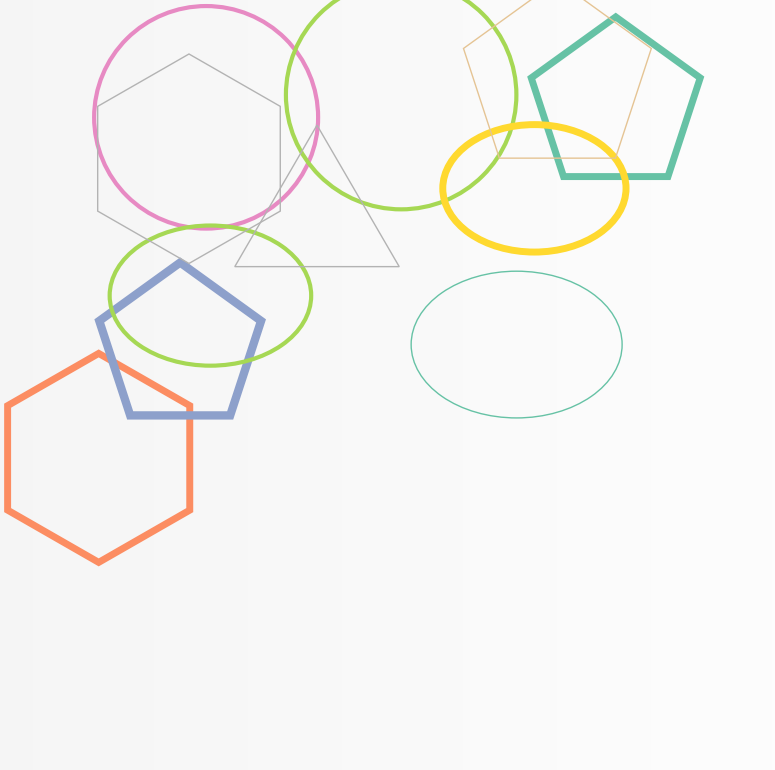[{"shape": "oval", "thickness": 0.5, "radius": 0.68, "center": [0.667, 0.553]}, {"shape": "pentagon", "thickness": 2.5, "radius": 0.57, "center": [0.795, 0.863]}, {"shape": "hexagon", "thickness": 2.5, "radius": 0.68, "center": [0.127, 0.405]}, {"shape": "pentagon", "thickness": 3, "radius": 0.55, "center": [0.232, 0.549]}, {"shape": "circle", "thickness": 1.5, "radius": 0.72, "center": [0.266, 0.848]}, {"shape": "circle", "thickness": 1.5, "radius": 0.74, "center": [0.518, 0.877]}, {"shape": "oval", "thickness": 1.5, "radius": 0.65, "center": [0.272, 0.616]}, {"shape": "oval", "thickness": 2.5, "radius": 0.59, "center": [0.69, 0.755]}, {"shape": "pentagon", "thickness": 0.5, "radius": 0.64, "center": [0.719, 0.898]}, {"shape": "triangle", "thickness": 0.5, "radius": 0.61, "center": [0.409, 0.715]}, {"shape": "hexagon", "thickness": 0.5, "radius": 0.68, "center": [0.244, 0.794]}]